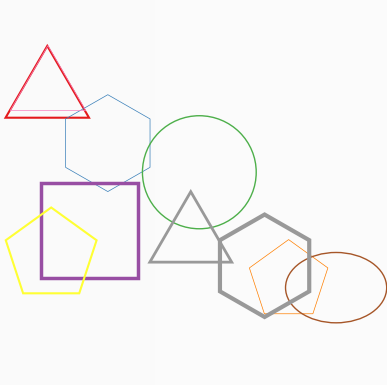[{"shape": "triangle", "thickness": 1.5, "radius": 0.62, "center": [0.122, 0.756]}, {"shape": "hexagon", "thickness": 0.5, "radius": 0.63, "center": [0.278, 0.628]}, {"shape": "circle", "thickness": 1, "radius": 0.73, "center": [0.514, 0.553]}, {"shape": "square", "thickness": 2.5, "radius": 0.62, "center": [0.231, 0.401]}, {"shape": "pentagon", "thickness": 0.5, "radius": 0.53, "center": [0.745, 0.271]}, {"shape": "pentagon", "thickness": 1.5, "radius": 0.62, "center": [0.132, 0.338]}, {"shape": "oval", "thickness": 1, "radius": 0.65, "center": [0.867, 0.253]}, {"shape": "triangle", "thickness": 0.5, "radius": 0.56, "center": [0.124, 0.769]}, {"shape": "triangle", "thickness": 2, "radius": 0.61, "center": [0.492, 0.38]}, {"shape": "hexagon", "thickness": 3, "radius": 0.67, "center": [0.683, 0.31]}]